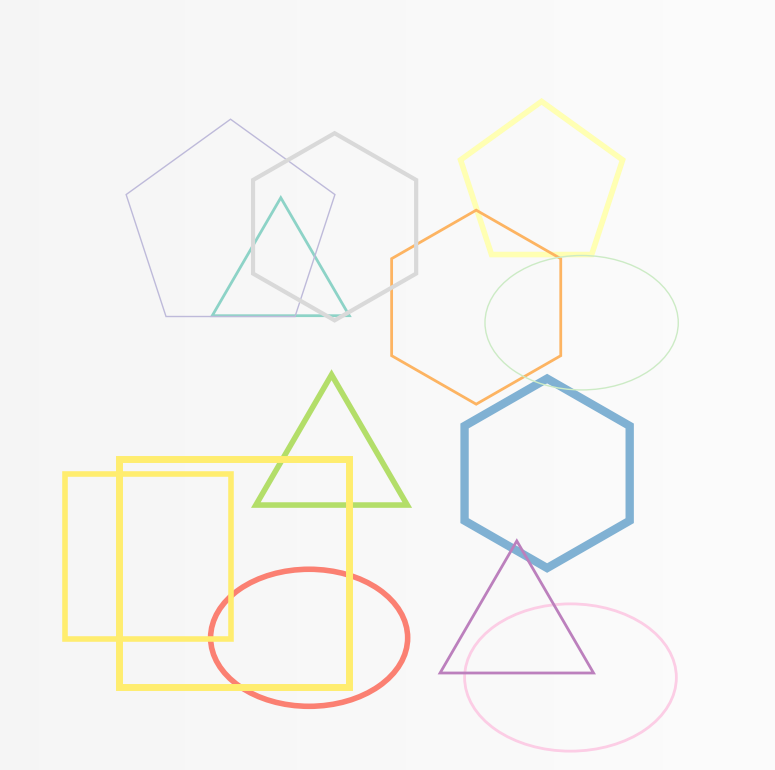[{"shape": "triangle", "thickness": 1, "radius": 0.51, "center": [0.362, 0.641]}, {"shape": "pentagon", "thickness": 2, "radius": 0.55, "center": [0.699, 0.758]}, {"shape": "pentagon", "thickness": 0.5, "radius": 0.71, "center": [0.297, 0.704]}, {"shape": "oval", "thickness": 2, "radius": 0.64, "center": [0.399, 0.172]}, {"shape": "hexagon", "thickness": 3, "radius": 0.62, "center": [0.706, 0.385]}, {"shape": "hexagon", "thickness": 1, "radius": 0.63, "center": [0.614, 0.601]}, {"shape": "triangle", "thickness": 2, "radius": 0.56, "center": [0.428, 0.401]}, {"shape": "oval", "thickness": 1, "radius": 0.68, "center": [0.736, 0.12]}, {"shape": "hexagon", "thickness": 1.5, "radius": 0.61, "center": [0.432, 0.705]}, {"shape": "triangle", "thickness": 1, "radius": 0.57, "center": [0.667, 0.183]}, {"shape": "oval", "thickness": 0.5, "radius": 0.62, "center": [0.75, 0.581]}, {"shape": "square", "thickness": 2, "radius": 0.53, "center": [0.191, 0.277]}, {"shape": "square", "thickness": 2.5, "radius": 0.74, "center": [0.302, 0.256]}]